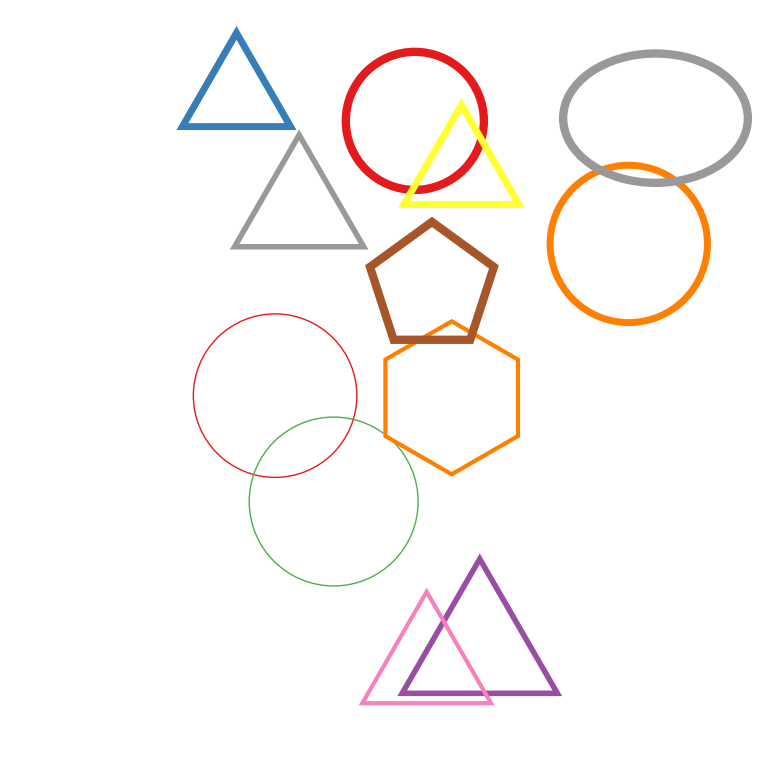[{"shape": "circle", "thickness": 3, "radius": 0.45, "center": [0.539, 0.843]}, {"shape": "circle", "thickness": 0.5, "radius": 0.53, "center": [0.357, 0.486]}, {"shape": "triangle", "thickness": 2.5, "radius": 0.41, "center": [0.307, 0.876]}, {"shape": "circle", "thickness": 0.5, "radius": 0.55, "center": [0.433, 0.349]}, {"shape": "triangle", "thickness": 2, "radius": 0.58, "center": [0.623, 0.158]}, {"shape": "circle", "thickness": 2.5, "radius": 0.51, "center": [0.817, 0.683]}, {"shape": "hexagon", "thickness": 1.5, "radius": 0.5, "center": [0.587, 0.483]}, {"shape": "triangle", "thickness": 2.5, "radius": 0.43, "center": [0.599, 0.778]}, {"shape": "pentagon", "thickness": 3, "radius": 0.42, "center": [0.561, 0.627]}, {"shape": "triangle", "thickness": 1.5, "radius": 0.48, "center": [0.554, 0.135]}, {"shape": "oval", "thickness": 3, "radius": 0.6, "center": [0.851, 0.847]}, {"shape": "triangle", "thickness": 2, "radius": 0.48, "center": [0.388, 0.728]}]